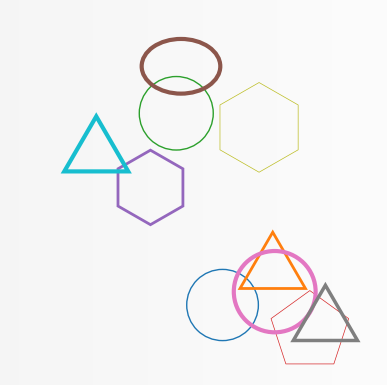[{"shape": "circle", "thickness": 1, "radius": 0.46, "center": [0.574, 0.208]}, {"shape": "triangle", "thickness": 2, "radius": 0.49, "center": [0.704, 0.299]}, {"shape": "circle", "thickness": 1, "radius": 0.48, "center": [0.455, 0.706]}, {"shape": "pentagon", "thickness": 0.5, "radius": 0.53, "center": [0.8, 0.14]}, {"shape": "hexagon", "thickness": 2, "radius": 0.48, "center": [0.388, 0.513]}, {"shape": "oval", "thickness": 3, "radius": 0.51, "center": [0.467, 0.828]}, {"shape": "circle", "thickness": 3, "radius": 0.53, "center": [0.709, 0.242]}, {"shape": "triangle", "thickness": 2.5, "radius": 0.48, "center": [0.84, 0.163]}, {"shape": "hexagon", "thickness": 0.5, "radius": 0.58, "center": [0.669, 0.669]}, {"shape": "triangle", "thickness": 3, "radius": 0.48, "center": [0.248, 0.602]}]